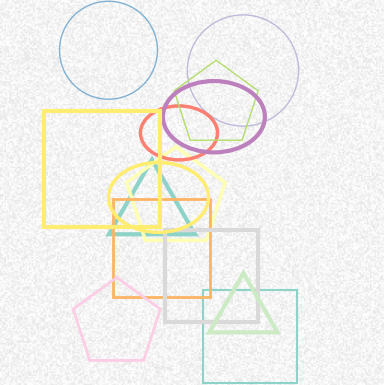[{"shape": "square", "thickness": 1.5, "radius": 0.61, "center": [0.649, 0.125]}, {"shape": "triangle", "thickness": 3, "radius": 0.65, "center": [0.395, 0.456]}, {"shape": "pentagon", "thickness": 2.5, "radius": 0.67, "center": [0.457, 0.484]}, {"shape": "circle", "thickness": 1, "radius": 0.72, "center": [0.631, 0.817]}, {"shape": "oval", "thickness": 2.5, "radius": 0.5, "center": [0.465, 0.655]}, {"shape": "circle", "thickness": 1, "radius": 0.64, "center": [0.282, 0.87]}, {"shape": "square", "thickness": 2, "radius": 0.63, "center": [0.42, 0.356]}, {"shape": "pentagon", "thickness": 1, "radius": 0.57, "center": [0.561, 0.729]}, {"shape": "pentagon", "thickness": 2, "radius": 0.6, "center": [0.303, 0.16]}, {"shape": "square", "thickness": 3, "radius": 0.6, "center": [0.55, 0.283]}, {"shape": "oval", "thickness": 3, "radius": 0.66, "center": [0.556, 0.697]}, {"shape": "triangle", "thickness": 3, "radius": 0.51, "center": [0.632, 0.188]}, {"shape": "oval", "thickness": 2.5, "radius": 0.65, "center": [0.412, 0.487]}, {"shape": "square", "thickness": 3, "radius": 0.75, "center": [0.265, 0.561]}]